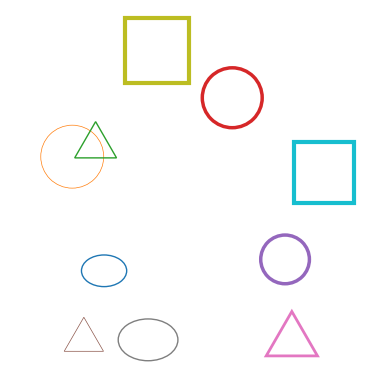[{"shape": "oval", "thickness": 1, "radius": 0.29, "center": [0.27, 0.297]}, {"shape": "circle", "thickness": 0.5, "radius": 0.41, "center": [0.188, 0.593]}, {"shape": "triangle", "thickness": 1, "radius": 0.31, "center": [0.248, 0.621]}, {"shape": "circle", "thickness": 2.5, "radius": 0.39, "center": [0.603, 0.746]}, {"shape": "circle", "thickness": 2.5, "radius": 0.32, "center": [0.74, 0.326]}, {"shape": "triangle", "thickness": 0.5, "radius": 0.29, "center": [0.218, 0.117]}, {"shape": "triangle", "thickness": 2, "radius": 0.38, "center": [0.758, 0.114]}, {"shape": "oval", "thickness": 1, "radius": 0.39, "center": [0.385, 0.117]}, {"shape": "square", "thickness": 3, "radius": 0.42, "center": [0.407, 0.868]}, {"shape": "square", "thickness": 3, "radius": 0.39, "center": [0.841, 0.552]}]